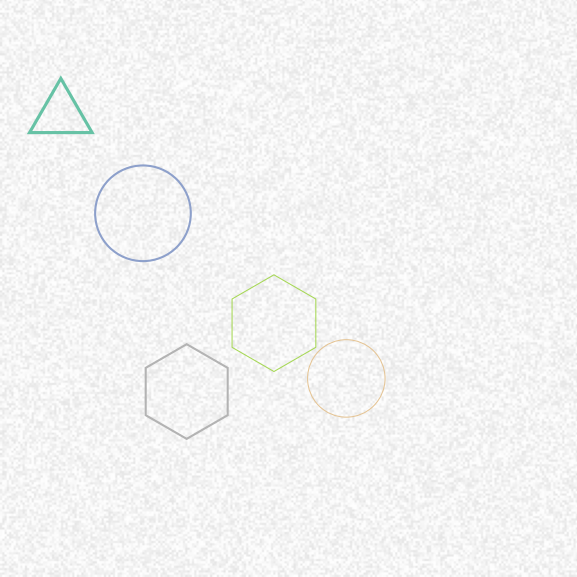[{"shape": "triangle", "thickness": 1.5, "radius": 0.31, "center": [0.105, 0.801]}, {"shape": "circle", "thickness": 1, "radius": 0.41, "center": [0.248, 0.63]}, {"shape": "hexagon", "thickness": 0.5, "radius": 0.42, "center": [0.474, 0.44]}, {"shape": "circle", "thickness": 0.5, "radius": 0.34, "center": [0.6, 0.344]}, {"shape": "hexagon", "thickness": 1, "radius": 0.41, "center": [0.323, 0.321]}]